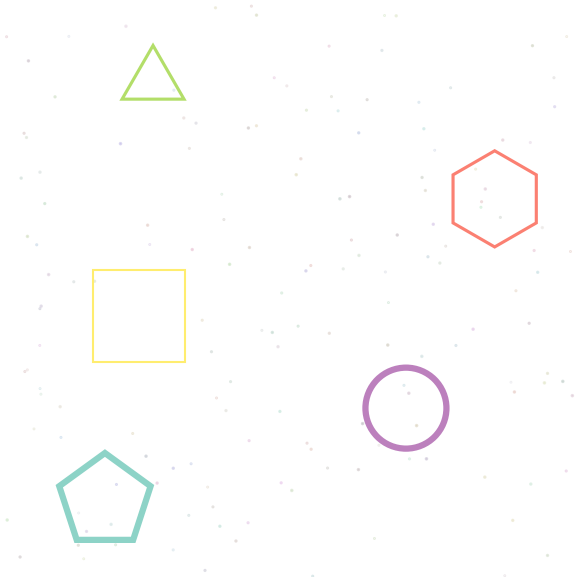[{"shape": "pentagon", "thickness": 3, "radius": 0.42, "center": [0.182, 0.132]}, {"shape": "hexagon", "thickness": 1.5, "radius": 0.42, "center": [0.857, 0.655]}, {"shape": "triangle", "thickness": 1.5, "radius": 0.31, "center": [0.265, 0.858]}, {"shape": "circle", "thickness": 3, "radius": 0.35, "center": [0.703, 0.292]}, {"shape": "square", "thickness": 1, "radius": 0.4, "center": [0.241, 0.452]}]